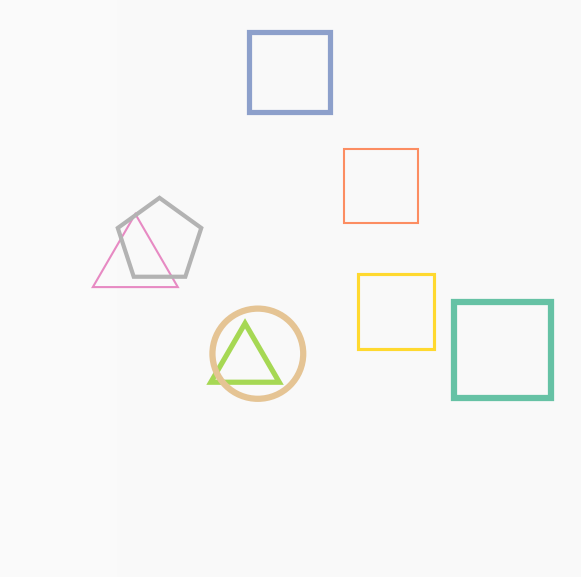[{"shape": "square", "thickness": 3, "radius": 0.42, "center": [0.864, 0.393]}, {"shape": "square", "thickness": 1, "radius": 0.32, "center": [0.656, 0.676]}, {"shape": "square", "thickness": 2.5, "radius": 0.35, "center": [0.498, 0.875]}, {"shape": "triangle", "thickness": 1, "radius": 0.42, "center": [0.233, 0.544]}, {"shape": "triangle", "thickness": 2.5, "radius": 0.34, "center": [0.422, 0.371]}, {"shape": "square", "thickness": 1.5, "radius": 0.33, "center": [0.681, 0.46]}, {"shape": "circle", "thickness": 3, "radius": 0.39, "center": [0.444, 0.387]}, {"shape": "pentagon", "thickness": 2, "radius": 0.38, "center": [0.274, 0.581]}]